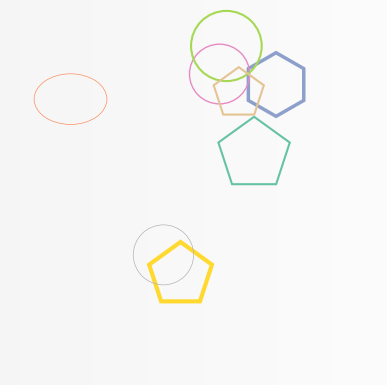[{"shape": "pentagon", "thickness": 1.5, "radius": 0.48, "center": [0.656, 0.6]}, {"shape": "oval", "thickness": 0.5, "radius": 0.47, "center": [0.182, 0.742]}, {"shape": "hexagon", "thickness": 2.5, "radius": 0.41, "center": [0.712, 0.78]}, {"shape": "circle", "thickness": 1, "radius": 0.39, "center": [0.567, 0.808]}, {"shape": "circle", "thickness": 1.5, "radius": 0.46, "center": [0.584, 0.881]}, {"shape": "pentagon", "thickness": 3, "radius": 0.43, "center": [0.466, 0.286]}, {"shape": "pentagon", "thickness": 1.5, "radius": 0.34, "center": [0.616, 0.758]}, {"shape": "circle", "thickness": 0.5, "radius": 0.39, "center": [0.422, 0.338]}]